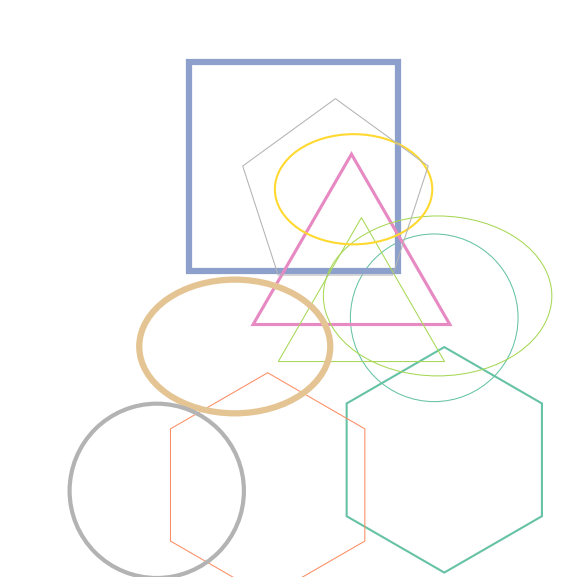[{"shape": "hexagon", "thickness": 1, "radius": 0.98, "center": [0.769, 0.203]}, {"shape": "circle", "thickness": 0.5, "radius": 0.73, "center": [0.752, 0.449]}, {"shape": "hexagon", "thickness": 0.5, "radius": 0.97, "center": [0.463, 0.159]}, {"shape": "square", "thickness": 3, "radius": 0.91, "center": [0.508, 0.711]}, {"shape": "triangle", "thickness": 1.5, "radius": 0.98, "center": [0.609, 0.536]}, {"shape": "oval", "thickness": 0.5, "radius": 0.99, "center": [0.758, 0.487]}, {"shape": "triangle", "thickness": 0.5, "radius": 0.83, "center": [0.626, 0.456]}, {"shape": "oval", "thickness": 1, "radius": 0.68, "center": [0.612, 0.671]}, {"shape": "oval", "thickness": 3, "radius": 0.83, "center": [0.406, 0.399]}, {"shape": "pentagon", "thickness": 0.5, "radius": 0.84, "center": [0.581, 0.659]}, {"shape": "circle", "thickness": 2, "radius": 0.75, "center": [0.271, 0.149]}]